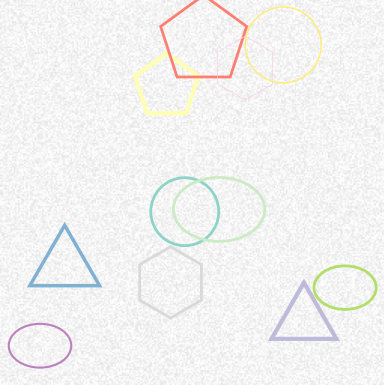[{"shape": "circle", "thickness": 2, "radius": 0.44, "center": [0.48, 0.45]}, {"shape": "pentagon", "thickness": 3, "radius": 0.43, "center": [0.433, 0.776]}, {"shape": "triangle", "thickness": 3, "radius": 0.49, "center": [0.789, 0.168]}, {"shape": "pentagon", "thickness": 2, "radius": 0.59, "center": [0.529, 0.895]}, {"shape": "triangle", "thickness": 2.5, "radius": 0.52, "center": [0.168, 0.31]}, {"shape": "oval", "thickness": 2, "radius": 0.4, "center": [0.896, 0.253]}, {"shape": "hexagon", "thickness": 0.5, "radius": 0.41, "center": [0.637, 0.823]}, {"shape": "hexagon", "thickness": 2, "radius": 0.46, "center": [0.443, 0.267]}, {"shape": "oval", "thickness": 1.5, "radius": 0.41, "center": [0.104, 0.102]}, {"shape": "oval", "thickness": 2, "radius": 0.59, "center": [0.569, 0.456]}, {"shape": "circle", "thickness": 1, "radius": 0.49, "center": [0.736, 0.883]}]